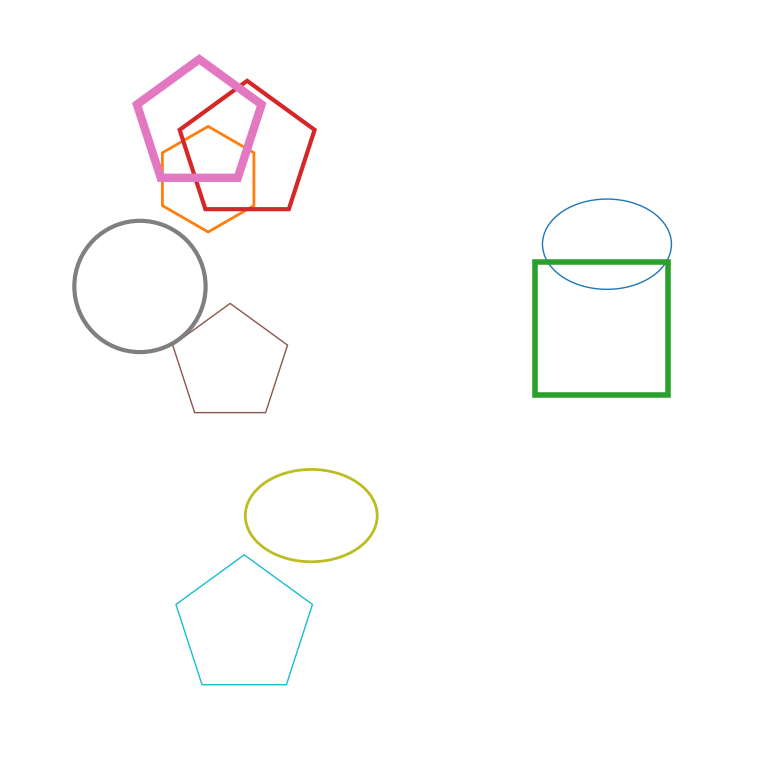[{"shape": "oval", "thickness": 0.5, "radius": 0.42, "center": [0.788, 0.683]}, {"shape": "hexagon", "thickness": 1, "radius": 0.34, "center": [0.27, 0.767]}, {"shape": "square", "thickness": 2, "radius": 0.43, "center": [0.781, 0.573]}, {"shape": "pentagon", "thickness": 1.5, "radius": 0.46, "center": [0.321, 0.803]}, {"shape": "pentagon", "thickness": 0.5, "radius": 0.39, "center": [0.299, 0.528]}, {"shape": "pentagon", "thickness": 3, "radius": 0.43, "center": [0.259, 0.838]}, {"shape": "circle", "thickness": 1.5, "radius": 0.43, "center": [0.182, 0.628]}, {"shape": "oval", "thickness": 1, "radius": 0.43, "center": [0.404, 0.33]}, {"shape": "pentagon", "thickness": 0.5, "radius": 0.47, "center": [0.317, 0.186]}]